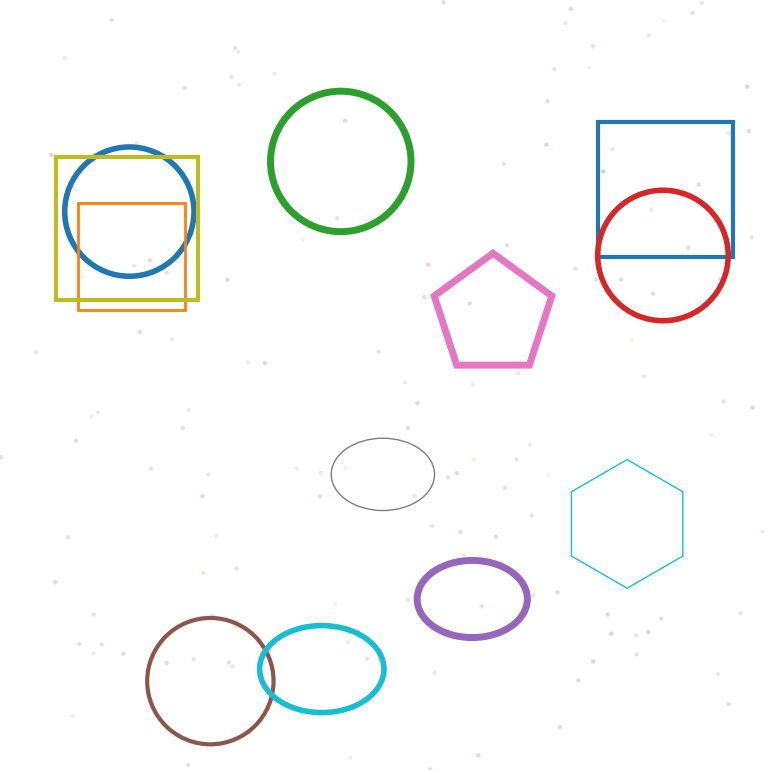[{"shape": "circle", "thickness": 2, "radius": 0.42, "center": [0.168, 0.725]}, {"shape": "square", "thickness": 1.5, "radius": 0.44, "center": [0.864, 0.754]}, {"shape": "square", "thickness": 1, "radius": 0.35, "center": [0.17, 0.667]}, {"shape": "circle", "thickness": 2.5, "radius": 0.46, "center": [0.443, 0.79]}, {"shape": "circle", "thickness": 2, "radius": 0.42, "center": [0.861, 0.668]}, {"shape": "oval", "thickness": 2.5, "radius": 0.36, "center": [0.613, 0.222]}, {"shape": "circle", "thickness": 1.5, "radius": 0.41, "center": [0.273, 0.115]}, {"shape": "pentagon", "thickness": 2.5, "radius": 0.4, "center": [0.64, 0.591]}, {"shape": "oval", "thickness": 0.5, "radius": 0.34, "center": [0.497, 0.384]}, {"shape": "square", "thickness": 1.5, "radius": 0.46, "center": [0.165, 0.703]}, {"shape": "hexagon", "thickness": 0.5, "radius": 0.42, "center": [0.814, 0.32]}, {"shape": "oval", "thickness": 2, "radius": 0.4, "center": [0.418, 0.131]}]